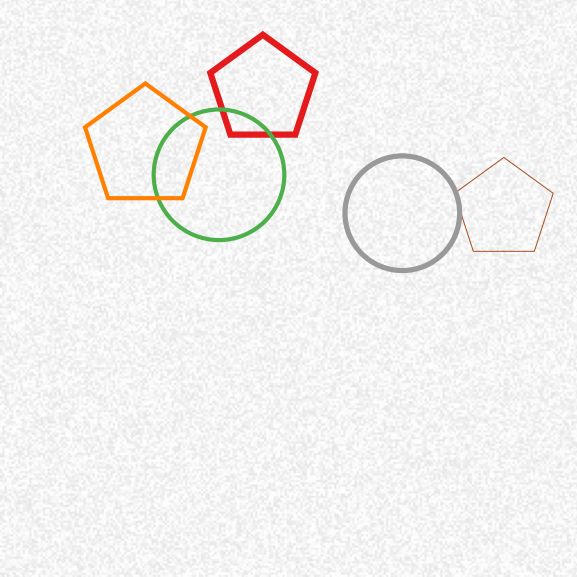[{"shape": "pentagon", "thickness": 3, "radius": 0.48, "center": [0.455, 0.843]}, {"shape": "circle", "thickness": 2, "radius": 0.57, "center": [0.379, 0.696]}, {"shape": "pentagon", "thickness": 2, "radius": 0.55, "center": [0.252, 0.745]}, {"shape": "pentagon", "thickness": 0.5, "radius": 0.45, "center": [0.872, 0.637]}, {"shape": "circle", "thickness": 2.5, "radius": 0.5, "center": [0.697, 0.63]}]